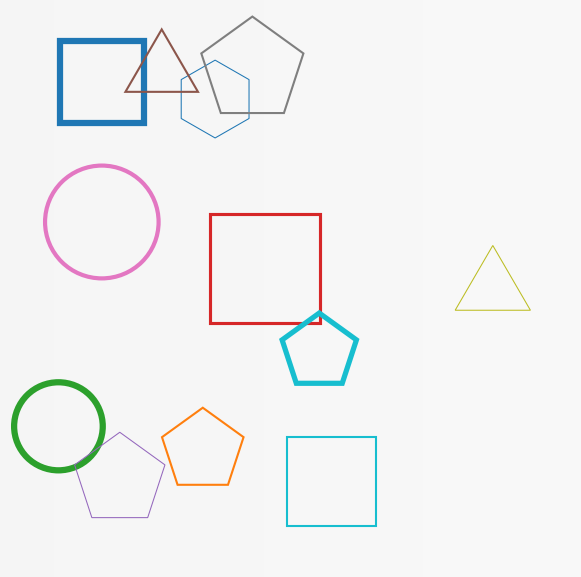[{"shape": "square", "thickness": 3, "radius": 0.36, "center": [0.175, 0.857]}, {"shape": "hexagon", "thickness": 0.5, "radius": 0.34, "center": [0.37, 0.828]}, {"shape": "pentagon", "thickness": 1, "radius": 0.37, "center": [0.349, 0.219]}, {"shape": "circle", "thickness": 3, "radius": 0.38, "center": [0.101, 0.261]}, {"shape": "square", "thickness": 1.5, "radius": 0.47, "center": [0.456, 0.534]}, {"shape": "pentagon", "thickness": 0.5, "radius": 0.41, "center": [0.206, 0.169]}, {"shape": "triangle", "thickness": 1, "radius": 0.36, "center": [0.278, 0.876]}, {"shape": "circle", "thickness": 2, "radius": 0.49, "center": [0.175, 0.615]}, {"shape": "pentagon", "thickness": 1, "radius": 0.46, "center": [0.434, 0.878]}, {"shape": "triangle", "thickness": 0.5, "radius": 0.37, "center": [0.848, 0.499]}, {"shape": "square", "thickness": 1, "radius": 0.39, "center": [0.57, 0.165]}, {"shape": "pentagon", "thickness": 2.5, "radius": 0.34, "center": [0.549, 0.39]}]